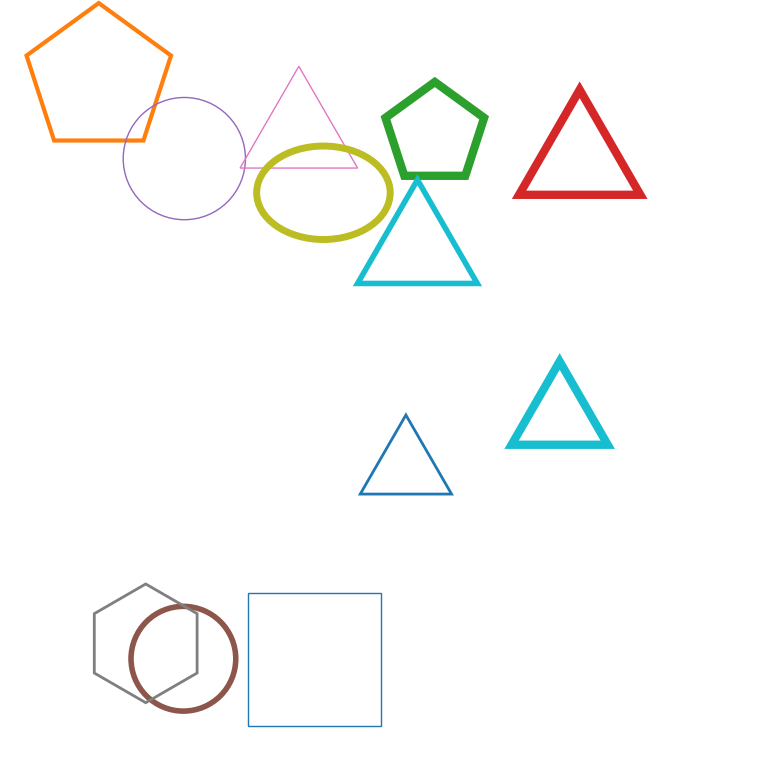[{"shape": "triangle", "thickness": 1, "radius": 0.34, "center": [0.527, 0.393]}, {"shape": "square", "thickness": 0.5, "radius": 0.43, "center": [0.409, 0.144]}, {"shape": "pentagon", "thickness": 1.5, "radius": 0.49, "center": [0.128, 0.897]}, {"shape": "pentagon", "thickness": 3, "radius": 0.34, "center": [0.565, 0.826]}, {"shape": "triangle", "thickness": 3, "radius": 0.45, "center": [0.753, 0.792]}, {"shape": "circle", "thickness": 0.5, "radius": 0.4, "center": [0.239, 0.794]}, {"shape": "circle", "thickness": 2, "radius": 0.34, "center": [0.238, 0.144]}, {"shape": "triangle", "thickness": 0.5, "radius": 0.44, "center": [0.388, 0.826]}, {"shape": "hexagon", "thickness": 1, "radius": 0.39, "center": [0.189, 0.164]}, {"shape": "oval", "thickness": 2.5, "radius": 0.43, "center": [0.42, 0.75]}, {"shape": "triangle", "thickness": 2, "radius": 0.45, "center": [0.542, 0.677]}, {"shape": "triangle", "thickness": 3, "radius": 0.36, "center": [0.727, 0.458]}]